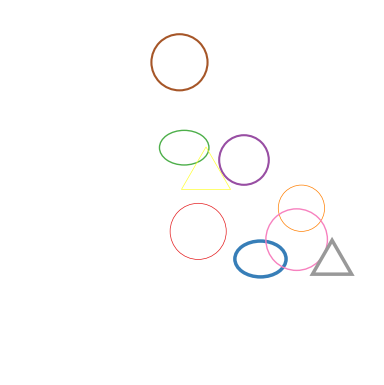[{"shape": "circle", "thickness": 0.5, "radius": 0.36, "center": [0.515, 0.399]}, {"shape": "oval", "thickness": 2.5, "radius": 0.33, "center": [0.677, 0.327]}, {"shape": "oval", "thickness": 1, "radius": 0.32, "center": [0.478, 0.616]}, {"shape": "circle", "thickness": 1.5, "radius": 0.32, "center": [0.634, 0.584]}, {"shape": "circle", "thickness": 0.5, "radius": 0.3, "center": [0.783, 0.459]}, {"shape": "triangle", "thickness": 0.5, "radius": 0.37, "center": [0.535, 0.545]}, {"shape": "circle", "thickness": 1.5, "radius": 0.36, "center": [0.466, 0.838]}, {"shape": "circle", "thickness": 1, "radius": 0.4, "center": [0.77, 0.378]}, {"shape": "triangle", "thickness": 2.5, "radius": 0.29, "center": [0.863, 0.317]}]